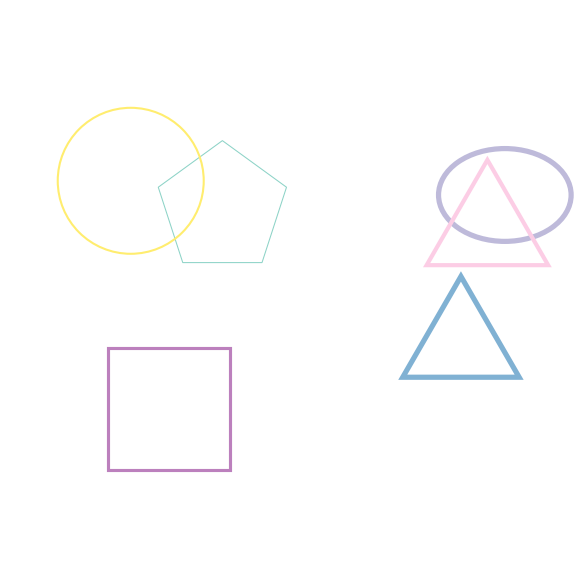[{"shape": "pentagon", "thickness": 0.5, "radius": 0.58, "center": [0.385, 0.639]}, {"shape": "oval", "thickness": 2.5, "radius": 0.57, "center": [0.874, 0.662]}, {"shape": "triangle", "thickness": 2.5, "radius": 0.58, "center": [0.798, 0.404]}, {"shape": "triangle", "thickness": 2, "radius": 0.61, "center": [0.844, 0.601]}, {"shape": "square", "thickness": 1.5, "radius": 0.53, "center": [0.293, 0.291]}, {"shape": "circle", "thickness": 1, "radius": 0.63, "center": [0.226, 0.686]}]